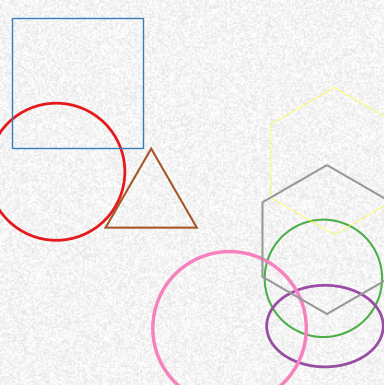[{"shape": "circle", "thickness": 2, "radius": 0.89, "center": [0.146, 0.554]}, {"shape": "square", "thickness": 1, "radius": 0.85, "center": [0.202, 0.785]}, {"shape": "circle", "thickness": 1.5, "radius": 0.76, "center": [0.84, 0.277]}, {"shape": "oval", "thickness": 2, "radius": 0.76, "center": [0.844, 0.153]}, {"shape": "hexagon", "thickness": 0.5, "radius": 0.95, "center": [0.869, 0.582]}, {"shape": "triangle", "thickness": 1.5, "radius": 0.68, "center": [0.393, 0.477]}, {"shape": "circle", "thickness": 2.5, "radius": 1.0, "center": [0.596, 0.147]}, {"shape": "hexagon", "thickness": 1.5, "radius": 0.97, "center": [0.849, 0.378]}]